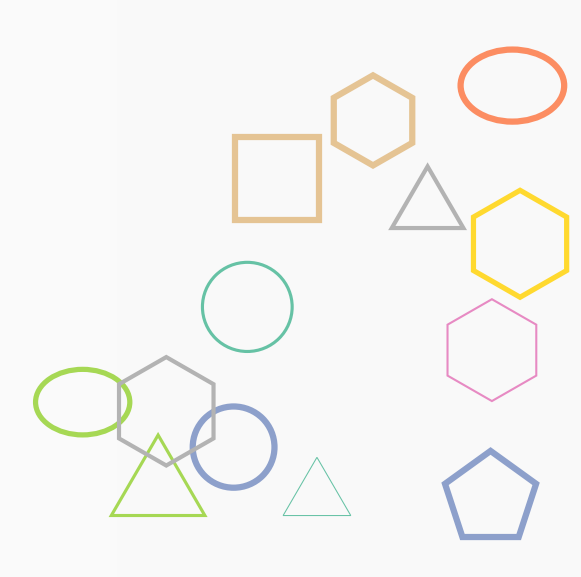[{"shape": "triangle", "thickness": 0.5, "radius": 0.34, "center": [0.545, 0.14]}, {"shape": "circle", "thickness": 1.5, "radius": 0.39, "center": [0.425, 0.468]}, {"shape": "oval", "thickness": 3, "radius": 0.45, "center": [0.882, 0.851]}, {"shape": "pentagon", "thickness": 3, "radius": 0.41, "center": [0.844, 0.136]}, {"shape": "circle", "thickness": 3, "radius": 0.35, "center": [0.402, 0.225]}, {"shape": "hexagon", "thickness": 1, "radius": 0.44, "center": [0.846, 0.393]}, {"shape": "oval", "thickness": 2.5, "radius": 0.41, "center": [0.142, 0.303]}, {"shape": "triangle", "thickness": 1.5, "radius": 0.46, "center": [0.272, 0.153]}, {"shape": "hexagon", "thickness": 2.5, "radius": 0.46, "center": [0.895, 0.577]}, {"shape": "square", "thickness": 3, "radius": 0.36, "center": [0.476, 0.691]}, {"shape": "hexagon", "thickness": 3, "radius": 0.39, "center": [0.642, 0.791]}, {"shape": "triangle", "thickness": 2, "radius": 0.36, "center": [0.736, 0.64]}, {"shape": "hexagon", "thickness": 2, "radius": 0.47, "center": [0.286, 0.287]}]